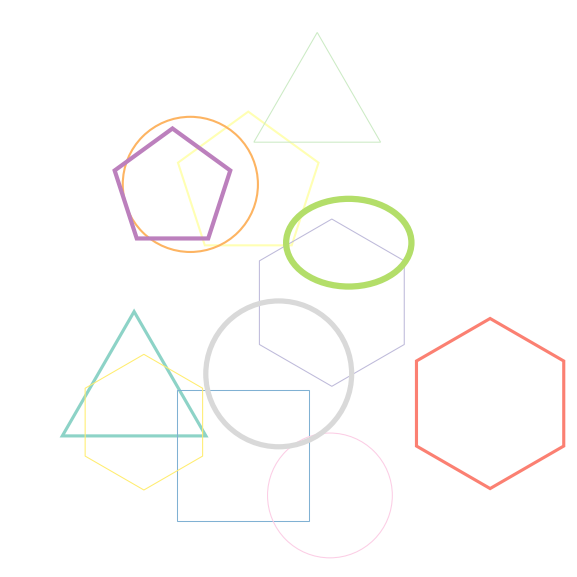[{"shape": "triangle", "thickness": 1.5, "radius": 0.72, "center": [0.232, 0.316]}, {"shape": "pentagon", "thickness": 1, "radius": 0.64, "center": [0.43, 0.678]}, {"shape": "hexagon", "thickness": 0.5, "radius": 0.72, "center": [0.575, 0.475]}, {"shape": "hexagon", "thickness": 1.5, "radius": 0.74, "center": [0.849, 0.3]}, {"shape": "square", "thickness": 0.5, "radius": 0.57, "center": [0.421, 0.211]}, {"shape": "circle", "thickness": 1, "radius": 0.59, "center": [0.33, 0.68]}, {"shape": "oval", "thickness": 3, "radius": 0.54, "center": [0.604, 0.579]}, {"shape": "circle", "thickness": 0.5, "radius": 0.54, "center": [0.571, 0.141]}, {"shape": "circle", "thickness": 2.5, "radius": 0.63, "center": [0.483, 0.352]}, {"shape": "pentagon", "thickness": 2, "radius": 0.53, "center": [0.299, 0.671]}, {"shape": "triangle", "thickness": 0.5, "radius": 0.63, "center": [0.549, 0.816]}, {"shape": "hexagon", "thickness": 0.5, "radius": 0.59, "center": [0.249, 0.268]}]